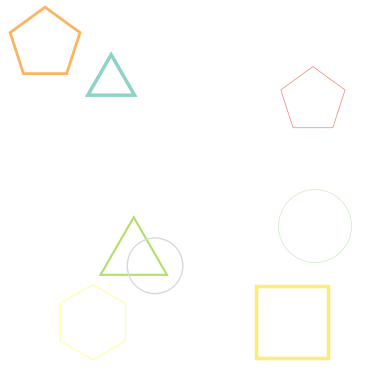[{"shape": "triangle", "thickness": 2.5, "radius": 0.35, "center": [0.289, 0.788]}, {"shape": "hexagon", "thickness": 1, "radius": 0.49, "center": [0.241, 0.163]}, {"shape": "pentagon", "thickness": 0.5, "radius": 0.44, "center": [0.813, 0.739]}, {"shape": "pentagon", "thickness": 2, "radius": 0.48, "center": [0.117, 0.886]}, {"shape": "triangle", "thickness": 1.5, "radius": 0.5, "center": [0.347, 0.336]}, {"shape": "circle", "thickness": 1, "radius": 0.36, "center": [0.403, 0.31]}, {"shape": "circle", "thickness": 0.5, "radius": 0.47, "center": [0.818, 0.413]}, {"shape": "square", "thickness": 2.5, "radius": 0.47, "center": [0.758, 0.164]}]